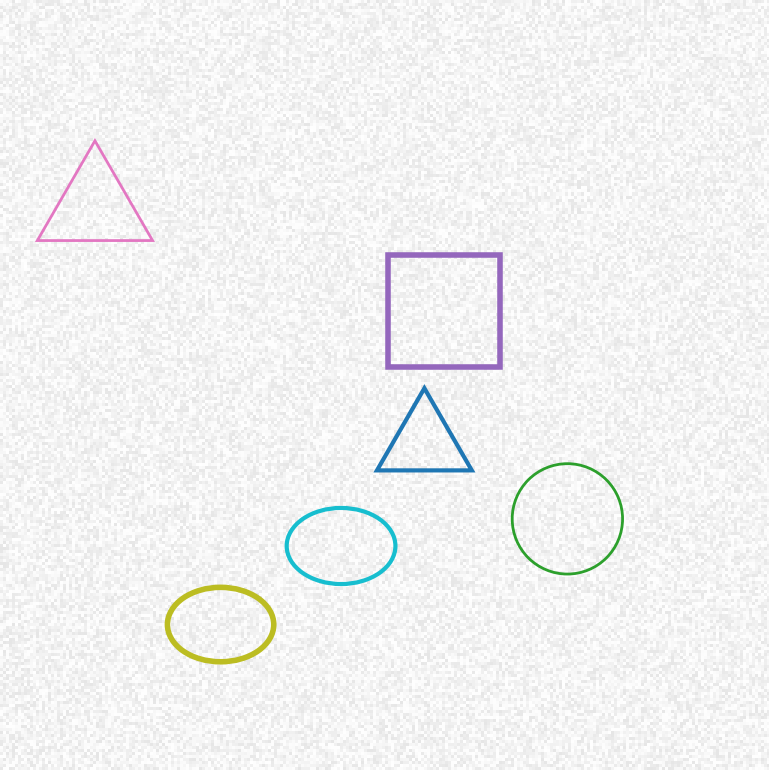[{"shape": "triangle", "thickness": 1.5, "radius": 0.36, "center": [0.551, 0.425]}, {"shape": "circle", "thickness": 1, "radius": 0.36, "center": [0.737, 0.326]}, {"shape": "square", "thickness": 2, "radius": 0.36, "center": [0.577, 0.596]}, {"shape": "triangle", "thickness": 1, "radius": 0.43, "center": [0.123, 0.731]}, {"shape": "oval", "thickness": 2, "radius": 0.35, "center": [0.286, 0.189]}, {"shape": "oval", "thickness": 1.5, "radius": 0.35, "center": [0.443, 0.291]}]